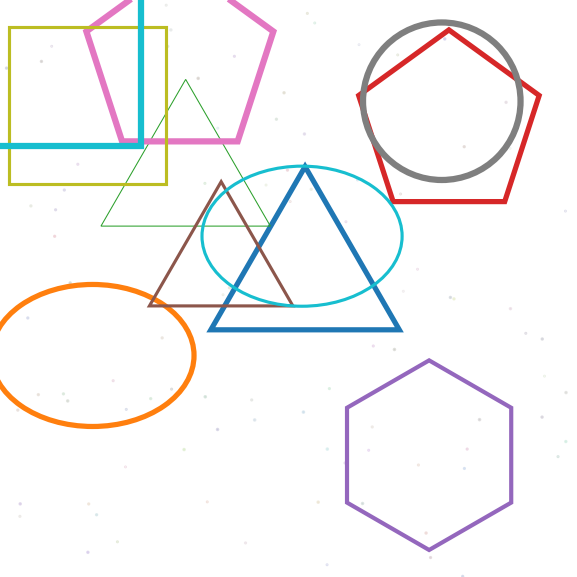[{"shape": "triangle", "thickness": 2.5, "radius": 0.94, "center": [0.528, 0.522]}, {"shape": "oval", "thickness": 2.5, "radius": 0.88, "center": [0.16, 0.384]}, {"shape": "triangle", "thickness": 0.5, "radius": 0.85, "center": [0.322, 0.692]}, {"shape": "pentagon", "thickness": 2.5, "radius": 0.82, "center": [0.777, 0.783]}, {"shape": "hexagon", "thickness": 2, "radius": 0.82, "center": [0.743, 0.211]}, {"shape": "triangle", "thickness": 1.5, "radius": 0.72, "center": [0.383, 0.541]}, {"shape": "pentagon", "thickness": 3, "radius": 0.85, "center": [0.311, 0.892]}, {"shape": "circle", "thickness": 3, "radius": 0.68, "center": [0.765, 0.824]}, {"shape": "square", "thickness": 1.5, "radius": 0.68, "center": [0.151, 0.817]}, {"shape": "square", "thickness": 3, "radius": 0.7, "center": [0.104, 0.887]}, {"shape": "oval", "thickness": 1.5, "radius": 0.87, "center": [0.523, 0.59]}]